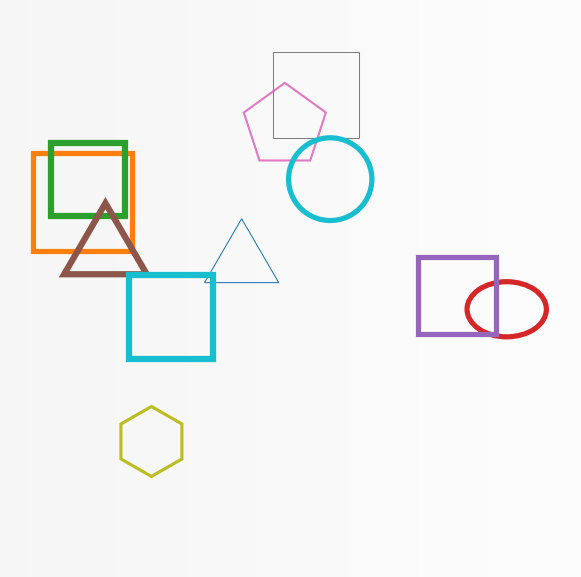[{"shape": "triangle", "thickness": 0.5, "radius": 0.37, "center": [0.416, 0.547]}, {"shape": "square", "thickness": 2.5, "radius": 0.42, "center": [0.142, 0.649]}, {"shape": "square", "thickness": 3, "radius": 0.32, "center": [0.152, 0.688]}, {"shape": "oval", "thickness": 2.5, "radius": 0.34, "center": [0.872, 0.464]}, {"shape": "square", "thickness": 2.5, "radius": 0.33, "center": [0.787, 0.487]}, {"shape": "triangle", "thickness": 3, "radius": 0.41, "center": [0.181, 0.565]}, {"shape": "pentagon", "thickness": 1, "radius": 0.37, "center": [0.49, 0.781]}, {"shape": "square", "thickness": 0.5, "radius": 0.37, "center": [0.543, 0.835]}, {"shape": "hexagon", "thickness": 1.5, "radius": 0.3, "center": [0.261, 0.235]}, {"shape": "circle", "thickness": 2.5, "radius": 0.36, "center": [0.568, 0.689]}, {"shape": "square", "thickness": 3, "radius": 0.36, "center": [0.294, 0.45]}]